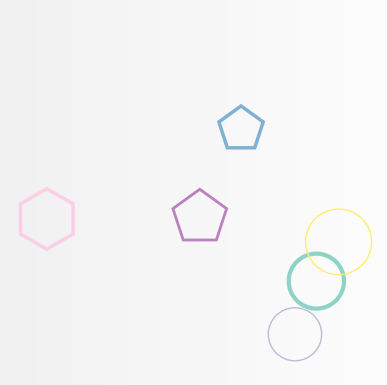[{"shape": "circle", "thickness": 3, "radius": 0.36, "center": [0.816, 0.27]}, {"shape": "circle", "thickness": 1, "radius": 0.34, "center": [0.761, 0.132]}, {"shape": "pentagon", "thickness": 2.5, "radius": 0.3, "center": [0.622, 0.665]}, {"shape": "hexagon", "thickness": 2.5, "radius": 0.39, "center": [0.121, 0.431]}, {"shape": "pentagon", "thickness": 2, "radius": 0.36, "center": [0.516, 0.436]}, {"shape": "circle", "thickness": 1, "radius": 0.43, "center": [0.874, 0.372]}]